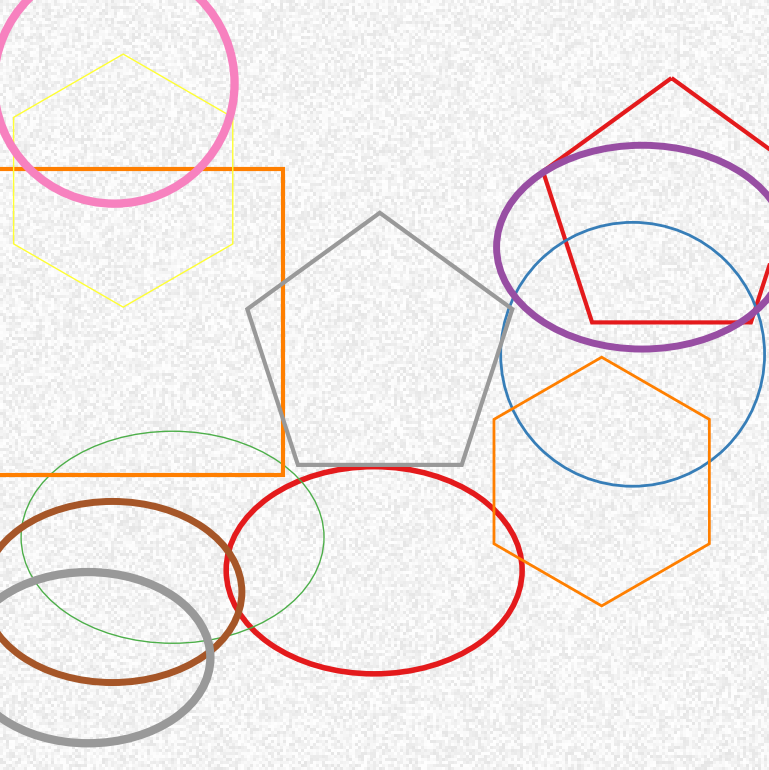[{"shape": "oval", "thickness": 2, "radius": 0.96, "center": [0.486, 0.259]}, {"shape": "pentagon", "thickness": 1.5, "radius": 0.88, "center": [0.872, 0.723]}, {"shape": "circle", "thickness": 1, "radius": 0.86, "center": [0.822, 0.54]}, {"shape": "oval", "thickness": 0.5, "radius": 0.98, "center": [0.224, 0.302]}, {"shape": "oval", "thickness": 2.5, "radius": 0.95, "center": [0.834, 0.679]}, {"shape": "hexagon", "thickness": 1, "radius": 0.81, "center": [0.781, 0.375]}, {"shape": "square", "thickness": 1.5, "radius": 0.99, "center": [0.169, 0.582]}, {"shape": "hexagon", "thickness": 0.5, "radius": 0.82, "center": [0.16, 0.765]}, {"shape": "oval", "thickness": 2.5, "radius": 0.84, "center": [0.146, 0.231]}, {"shape": "circle", "thickness": 3, "radius": 0.78, "center": [0.148, 0.892]}, {"shape": "oval", "thickness": 3, "radius": 0.79, "center": [0.114, 0.146]}, {"shape": "pentagon", "thickness": 1.5, "radius": 0.9, "center": [0.493, 0.543]}]